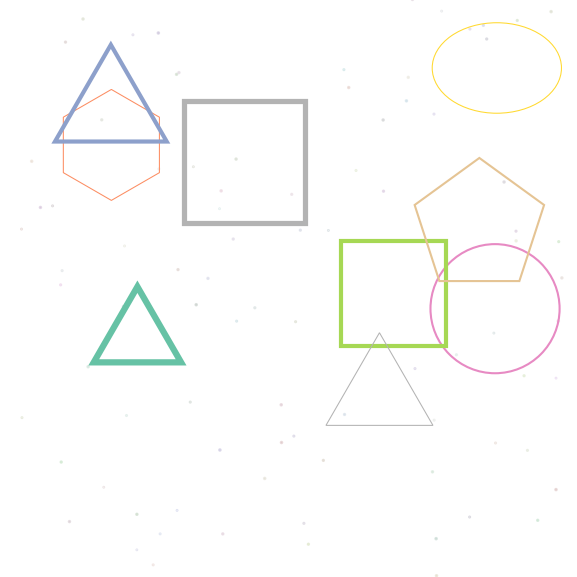[{"shape": "triangle", "thickness": 3, "radius": 0.44, "center": [0.238, 0.415]}, {"shape": "hexagon", "thickness": 0.5, "radius": 0.48, "center": [0.193, 0.748]}, {"shape": "triangle", "thickness": 2, "radius": 0.56, "center": [0.192, 0.81]}, {"shape": "circle", "thickness": 1, "radius": 0.56, "center": [0.857, 0.465]}, {"shape": "square", "thickness": 2, "radius": 0.46, "center": [0.681, 0.491]}, {"shape": "oval", "thickness": 0.5, "radius": 0.56, "center": [0.86, 0.881]}, {"shape": "pentagon", "thickness": 1, "radius": 0.59, "center": [0.83, 0.608]}, {"shape": "square", "thickness": 2.5, "radius": 0.53, "center": [0.423, 0.718]}, {"shape": "triangle", "thickness": 0.5, "radius": 0.53, "center": [0.657, 0.316]}]